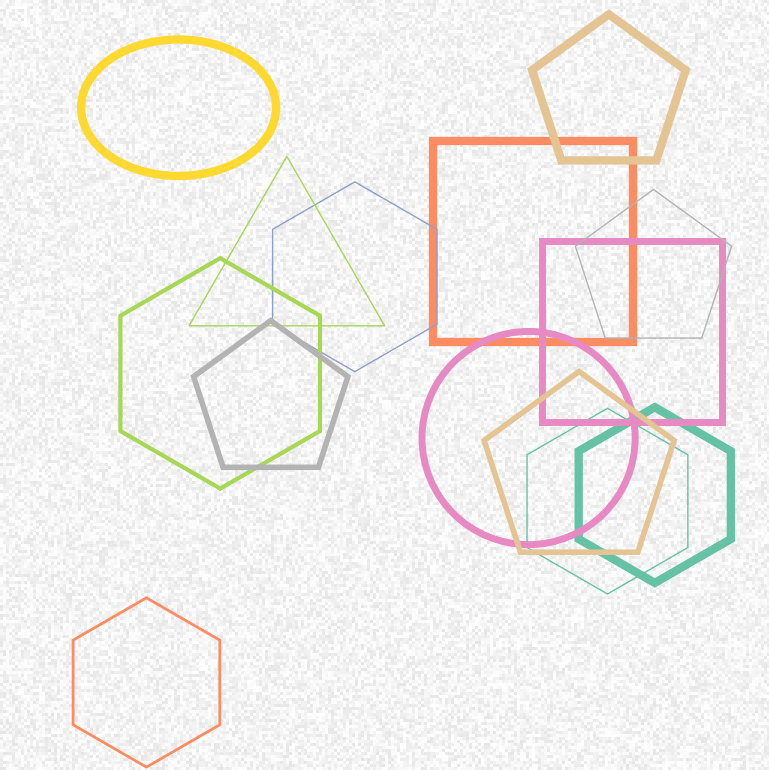[{"shape": "hexagon", "thickness": 0.5, "radius": 0.6, "center": [0.789, 0.349]}, {"shape": "hexagon", "thickness": 3, "radius": 0.57, "center": [0.85, 0.357]}, {"shape": "square", "thickness": 3, "radius": 0.65, "center": [0.692, 0.686]}, {"shape": "hexagon", "thickness": 1, "radius": 0.55, "center": [0.19, 0.114]}, {"shape": "hexagon", "thickness": 0.5, "radius": 0.62, "center": [0.461, 0.641]}, {"shape": "circle", "thickness": 2.5, "radius": 0.69, "center": [0.686, 0.431]}, {"shape": "square", "thickness": 2.5, "radius": 0.59, "center": [0.821, 0.569]}, {"shape": "triangle", "thickness": 0.5, "radius": 0.73, "center": [0.372, 0.65]}, {"shape": "hexagon", "thickness": 1.5, "radius": 0.75, "center": [0.286, 0.515]}, {"shape": "oval", "thickness": 3, "radius": 0.63, "center": [0.232, 0.86]}, {"shape": "pentagon", "thickness": 2, "radius": 0.65, "center": [0.752, 0.388]}, {"shape": "pentagon", "thickness": 3, "radius": 0.52, "center": [0.791, 0.877]}, {"shape": "pentagon", "thickness": 2, "radius": 0.53, "center": [0.352, 0.478]}, {"shape": "pentagon", "thickness": 0.5, "radius": 0.53, "center": [0.849, 0.647]}]